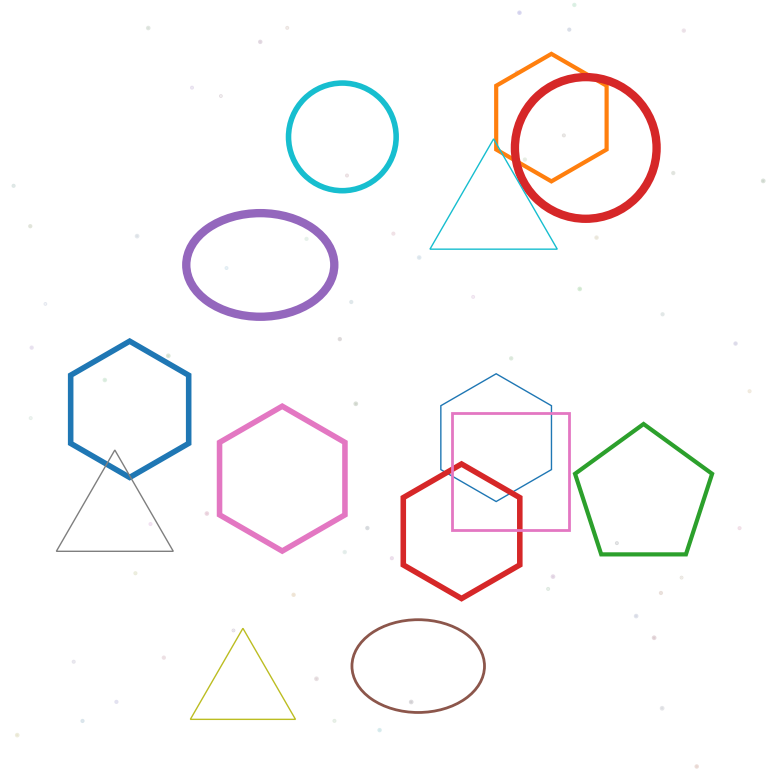[{"shape": "hexagon", "thickness": 2, "radius": 0.44, "center": [0.168, 0.468]}, {"shape": "hexagon", "thickness": 0.5, "radius": 0.41, "center": [0.644, 0.432]}, {"shape": "hexagon", "thickness": 1.5, "radius": 0.41, "center": [0.716, 0.847]}, {"shape": "pentagon", "thickness": 1.5, "radius": 0.47, "center": [0.836, 0.356]}, {"shape": "circle", "thickness": 3, "radius": 0.46, "center": [0.761, 0.808]}, {"shape": "hexagon", "thickness": 2, "radius": 0.44, "center": [0.599, 0.31]}, {"shape": "oval", "thickness": 3, "radius": 0.48, "center": [0.338, 0.656]}, {"shape": "oval", "thickness": 1, "radius": 0.43, "center": [0.543, 0.135]}, {"shape": "square", "thickness": 1, "radius": 0.38, "center": [0.663, 0.387]}, {"shape": "hexagon", "thickness": 2, "radius": 0.47, "center": [0.367, 0.378]}, {"shape": "triangle", "thickness": 0.5, "radius": 0.44, "center": [0.149, 0.328]}, {"shape": "triangle", "thickness": 0.5, "radius": 0.39, "center": [0.315, 0.105]}, {"shape": "circle", "thickness": 2, "radius": 0.35, "center": [0.445, 0.822]}, {"shape": "triangle", "thickness": 0.5, "radius": 0.48, "center": [0.641, 0.724]}]